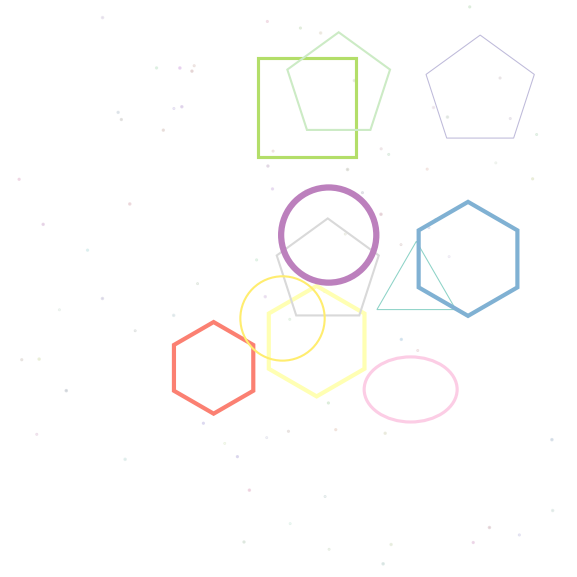[{"shape": "triangle", "thickness": 0.5, "radius": 0.39, "center": [0.721, 0.502]}, {"shape": "hexagon", "thickness": 2, "radius": 0.48, "center": [0.548, 0.408]}, {"shape": "pentagon", "thickness": 0.5, "radius": 0.49, "center": [0.831, 0.84]}, {"shape": "hexagon", "thickness": 2, "radius": 0.4, "center": [0.37, 0.362]}, {"shape": "hexagon", "thickness": 2, "radius": 0.49, "center": [0.81, 0.551]}, {"shape": "square", "thickness": 1.5, "radius": 0.43, "center": [0.532, 0.813]}, {"shape": "oval", "thickness": 1.5, "radius": 0.4, "center": [0.711, 0.325]}, {"shape": "pentagon", "thickness": 1, "radius": 0.46, "center": [0.568, 0.528]}, {"shape": "circle", "thickness": 3, "radius": 0.41, "center": [0.569, 0.592]}, {"shape": "pentagon", "thickness": 1, "radius": 0.47, "center": [0.586, 0.85]}, {"shape": "circle", "thickness": 1, "radius": 0.37, "center": [0.489, 0.448]}]